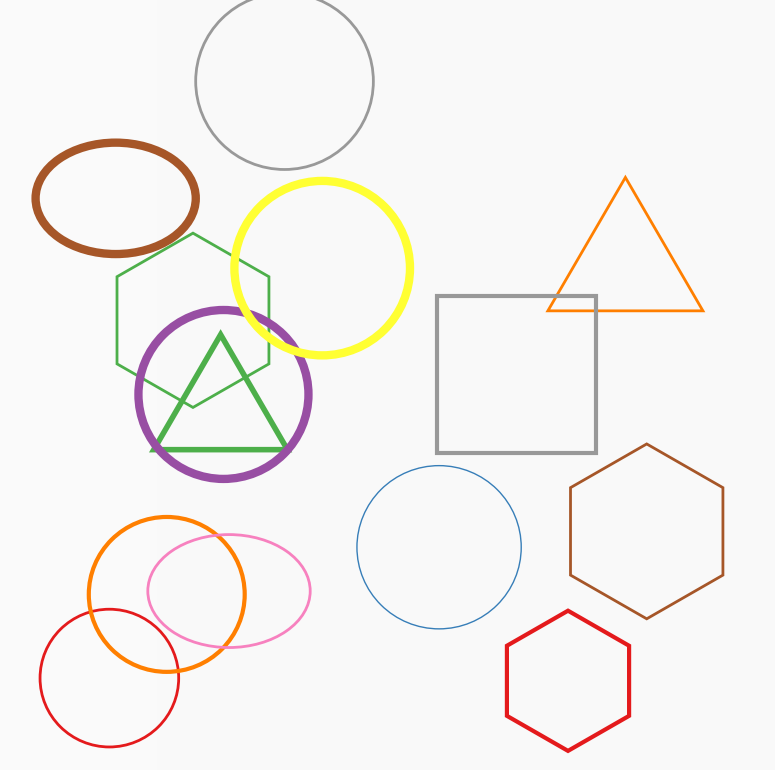[{"shape": "hexagon", "thickness": 1.5, "radius": 0.46, "center": [0.733, 0.116]}, {"shape": "circle", "thickness": 1, "radius": 0.45, "center": [0.141, 0.119]}, {"shape": "circle", "thickness": 0.5, "radius": 0.53, "center": [0.567, 0.289]}, {"shape": "hexagon", "thickness": 1, "radius": 0.57, "center": [0.249, 0.584]}, {"shape": "triangle", "thickness": 2, "radius": 0.5, "center": [0.285, 0.466]}, {"shape": "circle", "thickness": 3, "radius": 0.55, "center": [0.288, 0.488]}, {"shape": "circle", "thickness": 1.5, "radius": 0.5, "center": [0.215, 0.228]}, {"shape": "triangle", "thickness": 1, "radius": 0.58, "center": [0.807, 0.654]}, {"shape": "circle", "thickness": 3, "radius": 0.57, "center": [0.416, 0.652]}, {"shape": "hexagon", "thickness": 1, "radius": 0.57, "center": [0.834, 0.31]}, {"shape": "oval", "thickness": 3, "radius": 0.52, "center": [0.149, 0.742]}, {"shape": "oval", "thickness": 1, "radius": 0.52, "center": [0.295, 0.232]}, {"shape": "square", "thickness": 1.5, "radius": 0.51, "center": [0.666, 0.514]}, {"shape": "circle", "thickness": 1, "radius": 0.57, "center": [0.367, 0.895]}]